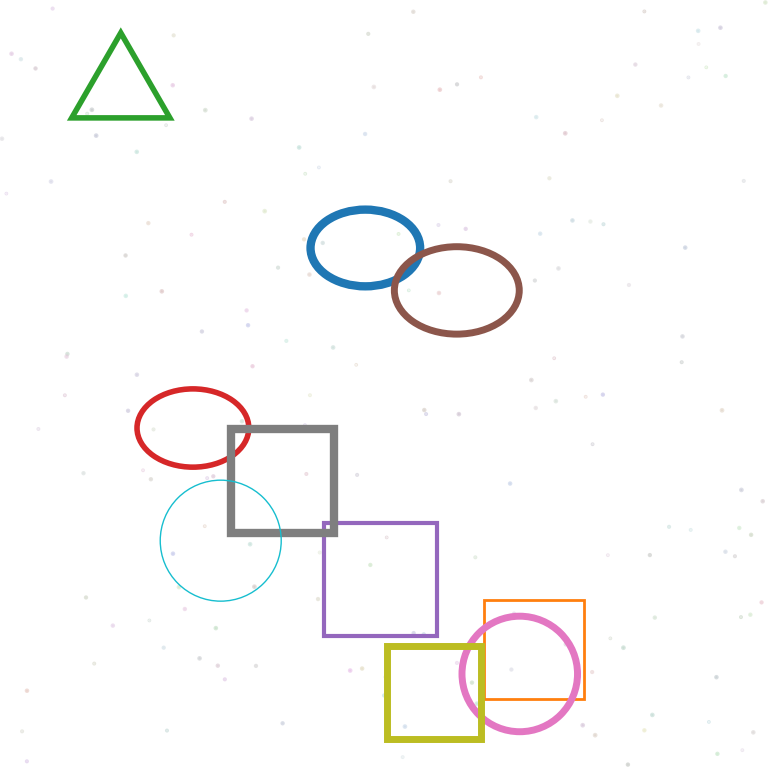[{"shape": "oval", "thickness": 3, "radius": 0.36, "center": [0.474, 0.678]}, {"shape": "square", "thickness": 1, "radius": 0.32, "center": [0.693, 0.157]}, {"shape": "triangle", "thickness": 2, "radius": 0.37, "center": [0.157, 0.884]}, {"shape": "oval", "thickness": 2, "radius": 0.36, "center": [0.251, 0.444]}, {"shape": "square", "thickness": 1.5, "radius": 0.37, "center": [0.494, 0.248]}, {"shape": "oval", "thickness": 2.5, "radius": 0.41, "center": [0.593, 0.623]}, {"shape": "circle", "thickness": 2.5, "radius": 0.38, "center": [0.675, 0.125]}, {"shape": "square", "thickness": 3, "radius": 0.34, "center": [0.367, 0.375]}, {"shape": "square", "thickness": 2.5, "radius": 0.3, "center": [0.564, 0.1]}, {"shape": "circle", "thickness": 0.5, "radius": 0.39, "center": [0.287, 0.298]}]